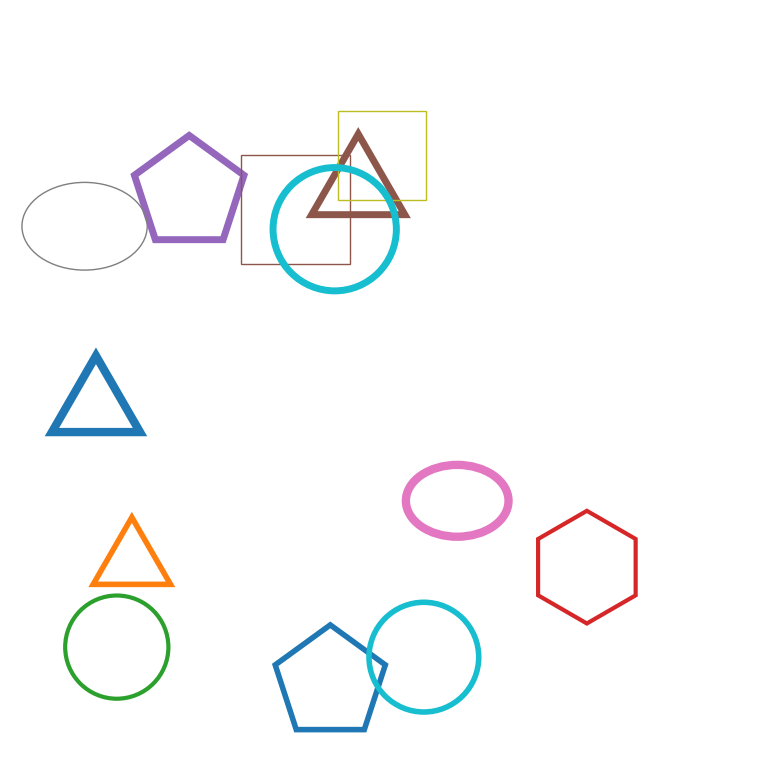[{"shape": "pentagon", "thickness": 2, "radius": 0.38, "center": [0.429, 0.113]}, {"shape": "triangle", "thickness": 3, "radius": 0.33, "center": [0.125, 0.472]}, {"shape": "triangle", "thickness": 2, "radius": 0.29, "center": [0.171, 0.27]}, {"shape": "circle", "thickness": 1.5, "radius": 0.34, "center": [0.152, 0.16]}, {"shape": "hexagon", "thickness": 1.5, "radius": 0.37, "center": [0.762, 0.263]}, {"shape": "pentagon", "thickness": 2.5, "radius": 0.37, "center": [0.246, 0.749]}, {"shape": "triangle", "thickness": 2.5, "radius": 0.35, "center": [0.465, 0.756]}, {"shape": "square", "thickness": 0.5, "radius": 0.35, "center": [0.384, 0.728]}, {"shape": "oval", "thickness": 3, "radius": 0.33, "center": [0.594, 0.35]}, {"shape": "oval", "thickness": 0.5, "radius": 0.41, "center": [0.11, 0.706]}, {"shape": "square", "thickness": 0.5, "radius": 0.29, "center": [0.496, 0.798]}, {"shape": "circle", "thickness": 2, "radius": 0.36, "center": [0.55, 0.147]}, {"shape": "circle", "thickness": 2.5, "radius": 0.4, "center": [0.435, 0.702]}]